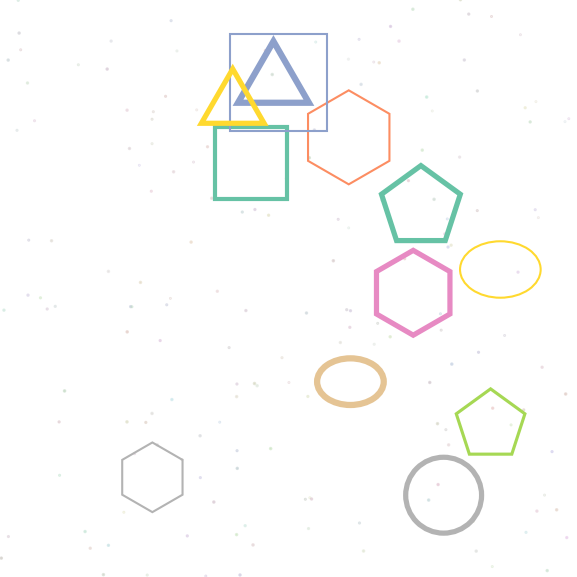[{"shape": "square", "thickness": 2, "radius": 0.31, "center": [0.435, 0.716]}, {"shape": "pentagon", "thickness": 2.5, "radius": 0.36, "center": [0.729, 0.641]}, {"shape": "hexagon", "thickness": 1, "radius": 0.41, "center": [0.604, 0.761]}, {"shape": "square", "thickness": 1, "radius": 0.42, "center": [0.482, 0.856]}, {"shape": "triangle", "thickness": 3, "radius": 0.35, "center": [0.474, 0.857]}, {"shape": "hexagon", "thickness": 2.5, "radius": 0.37, "center": [0.716, 0.492]}, {"shape": "pentagon", "thickness": 1.5, "radius": 0.31, "center": [0.85, 0.263]}, {"shape": "triangle", "thickness": 2.5, "radius": 0.31, "center": [0.403, 0.817]}, {"shape": "oval", "thickness": 1, "radius": 0.35, "center": [0.866, 0.532]}, {"shape": "oval", "thickness": 3, "radius": 0.29, "center": [0.607, 0.338]}, {"shape": "circle", "thickness": 2.5, "radius": 0.33, "center": [0.768, 0.142]}, {"shape": "hexagon", "thickness": 1, "radius": 0.3, "center": [0.264, 0.173]}]